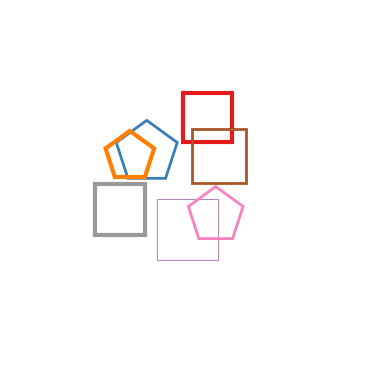[{"shape": "square", "thickness": 3, "radius": 0.32, "center": [0.538, 0.695]}, {"shape": "pentagon", "thickness": 2, "radius": 0.42, "center": [0.381, 0.604]}, {"shape": "square", "thickness": 0.5, "radius": 0.39, "center": [0.486, 0.405]}, {"shape": "pentagon", "thickness": 3, "radius": 0.33, "center": [0.337, 0.594]}, {"shape": "square", "thickness": 2, "radius": 0.35, "center": [0.568, 0.594]}, {"shape": "pentagon", "thickness": 2, "radius": 0.37, "center": [0.56, 0.441]}, {"shape": "square", "thickness": 3, "radius": 0.33, "center": [0.313, 0.456]}]